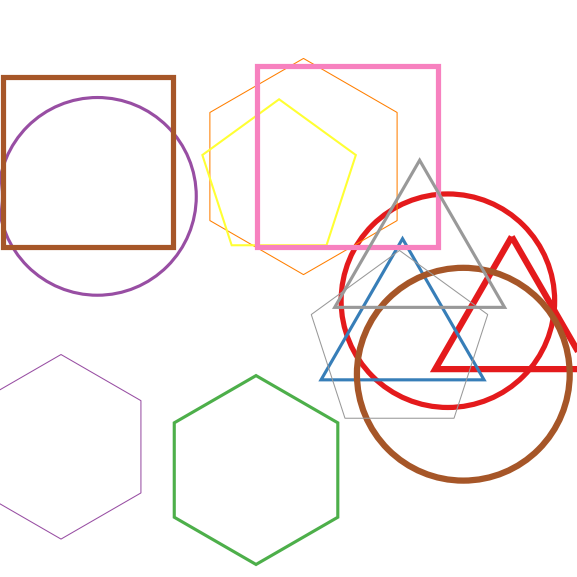[{"shape": "triangle", "thickness": 3, "radius": 0.76, "center": [0.886, 0.436]}, {"shape": "circle", "thickness": 2.5, "radius": 0.92, "center": [0.776, 0.478]}, {"shape": "triangle", "thickness": 1.5, "radius": 0.81, "center": [0.697, 0.423]}, {"shape": "hexagon", "thickness": 1.5, "radius": 0.82, "center": [0.443, 0.185]}, {"shape": "hexagon", "thickness": 0.5, "radius": 0.8, "center": [0.106, 0.225]}, {"shape": "circle", "thickness": 1.5, "radius": 0.86, "center": [0.169, 0.659]}, {"shape": "hexagon", "thickness": 0.5, "radius": 0.94, "center": [0.526, 0.711]}, {"shape": "pentagon", "thickness": 1, "radius": 0.7, "center": [0.483, 0.687]}, {"shape": "circle", "thickness": 3, "radius": 0.92, "center": [0.802, 0.351]}, {"shape": "square", "thickness": 2.5, "radius": 0.74, "center": [0.152, 0.719]}, {"shape": "square", "thickness": 2.5, "radius": 0.78, "center": [0.602, 0.728]}, {"shape": "triangle", "thickness": 1.5, "radius": 0.85, "center": [0.727, 0.552]}, {"shape": "pentagon", "thickness": 0.5, "radius": 0.8, "center": [0.692, 0.405]}]